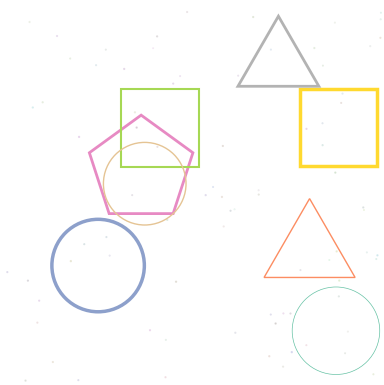[{"shape": "circle", "thickness": 0.5, "radius": 0.57, "center": [0.873, 0.141]}, {"shape": "triangle", "thickness": 1, "radius": 0.68, "center": [0.804, 0.348]}, {"shape": "circle", "thickness": 2.5, "radius": 0.6, "center": [0.255, 0.31]}, {"shape": "pentagon", "thickness": 2, "radius": 0.71, "center": [0.367, 0.56]}, {"shape": "square", "thickness": 1.5, "radius": 0.51, "center": [0.416, 0.668]}, {"shape": "square", "thickness": 2.5, "radius": 0.5, "center": [0.878, 0.669]}, {"shape": "circle", "thickness": 1, "radius": 0.54, "center": [0.376, 0.523]}, {"shape": "triangle", "thickness": 2, "radius": 0.61, "center": [0.723, 0.837]}]